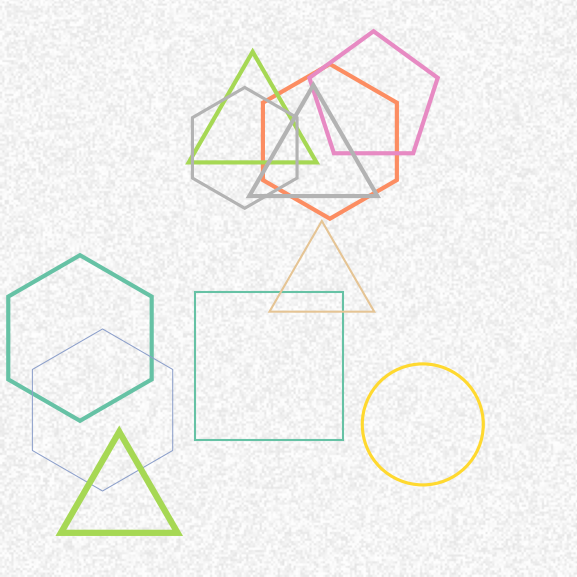[{"shape": "square", "thickness": 1, "radius": 0.64, "center": [0.465, 0.366]}, {"shape": "hexagon", "thickness": 2, "radius": 0.72, "center": [0.138, 0.414]}, {"shape": "hexagon", "thickness": 2, "radius": 0.67, "center": [0.571, 0.754]}, {"shape": "hexagon", "thickness": 0.5, "radius": 0.7, "center": [0.178, 0.289]}, {"shape": "pentagon", "thickness": 2, "radius": 0.58, "center": [0.647, 0.828]}, {"shape": "triangle", "thickness": 2, "radius": 0.64, "center": [0.437, 0.782]}, {"shape": "triangle", "thickness": 3, "radius": 0.58, "center": [0.206, 0.135]}, {"shape": "circle", "thickness": 1.5, "radius": 0.52, "center": [0.732, 0.264]}, {"shape": "triangle", "thickness": 1, "radius": 0.52, "center": [0.557, 0.512]}, {"shape": "triangle", "thickness": 2, "radius": 0.64, "center": [0.543, 0.724]}, {"shape": "hexagon", "thickness": 1.5, "radius": 0.52, "center": [0.424, 0.743]}]